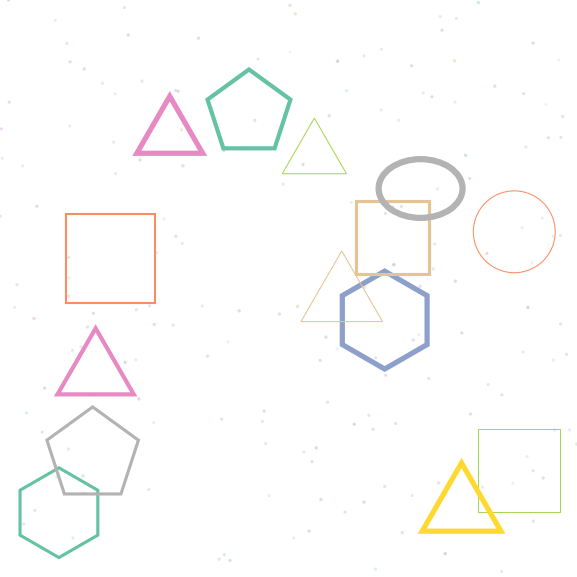[{"shape": "pentagon", "thickness": 2, "radius": 0.38, "center": [0.431, 0.803]}, {"shape": "hexagon", "thickness": 1.5, "radius": 0.39, "center": [0.102, 0.111]}, {"shape": "circle", "thickness": 0.5, "radius": 0.35, "center": [0.891, 0.598]}, {"shape": "square", "thickness": 1, "radius": 0.39, "center": [0.191, 0.552]}, {"shape": "hexagon", "thickness": 2.5, "radius": 0.42, "center": [0.666, 0.445]}, {"shape": "triangle", "thickness": 2, "radius": 0.38, "center": [0.166, 0.354]}, {"shape": "triangle", "thickness": 2.5, "radius": 0.33, "center": [0.294, 0.767]}, {"shape": "triangle", "thickness": 0.5, "radius": 0.32, "center": [0.544, 0.73]}, {"shape": "square", "thickness": 0.5, "radius": 0.36, "center": [0.899, 0.185]}, {"shape": "triangle", "thickness": 2.5, "radius": 0.39, "center": [0.799, 0.119]}, {"shape": "triangle", "thickness": 0.5, "radius": 0.41, "center": [0.592, 0.483]}, {"shape": "square", "thickness": 1.5, "radius": 0.32, "center": [0.68, 0.587]}, {"shape": "pentagon", "thickness": 1.5, "radius": 0.42, "center": [0.16, 0.211]}, {"shape": "oval", "thickness": 3, "radius": 0.36, "center": [0.728, 0.673]}]